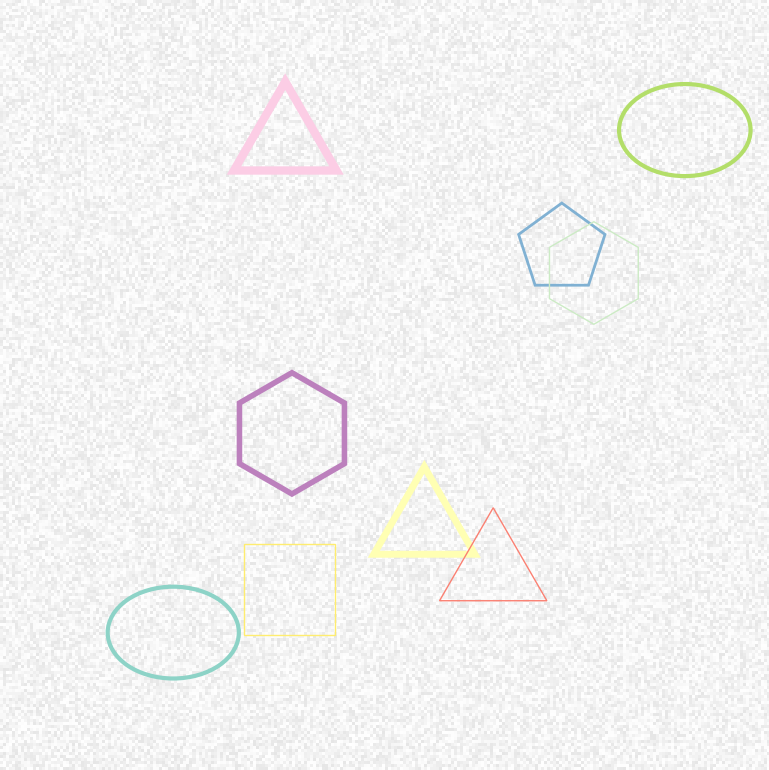[{"shape": "oval", "thickness": 1.5, "radius": 0.43, "center": [0.225, 0.178]}, {"shape": "triangle", "thickness": 2.5, "radius": 0.38, "center": [0.551, 0.318]}, {"shape": "triangle", "thickness": 0.5, "radius": 0.4, "center": [0.641, 0.26]}, {"shape": "pentagon", "thickness": 1, "radius": 0.29, "center": [0.73, 0.677]}, {"shape": "oval", "thickness": 1.5, "radius": 0.43, "center": [0.889, 0.831]}, {"shape": "triangle", "thickness": 3, "radius": 0.38, "center": [0.37, 0.817]}, {"shape": "hexagon", "thickness": 2, "radius": 0.39, "center": [0.379, 0.437]}, {"shape": "hexagon", "thickness": 0.5, "radius": 0.33, "center": [0.771, 0.645]}, {"shape": "square", "thickness": 0.5, "radius": 0.3, "center": [0.376, 0.235]}]